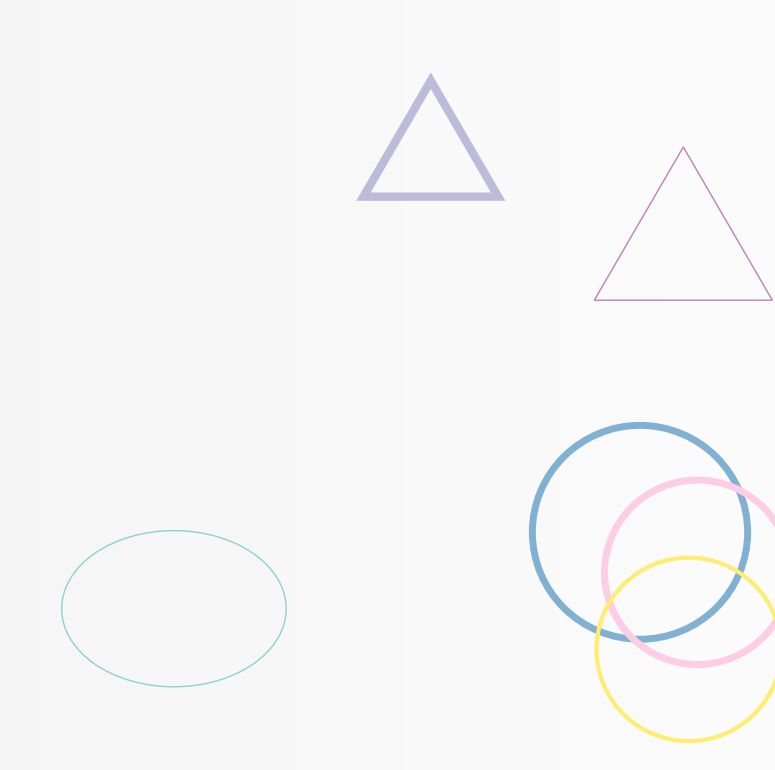[{"shape": "oval", "thickness": 0.5, "radius": 0.72, "center": [0.224, 0.209]}, {"shape": "triangle", "thickness": 3, "radius": 0.5, "center": [0.556, 0.795]}, {"shape": "circle", "thickness": 2.5, "radius": 0.69, "center": [0.826, 0.309]}, {"shape": "circle", "thickness": 2.5, "radius": 0.6, "center": [0.9, 0.257]}, {"shape": "triangle", "thickness": 0.5, "radius": 0.66, "center": [0.882, 0.676]}, {"shape": "circle", "thickness": 1.5, "radius": 0.6, "center": [0.889, 0.157]}]